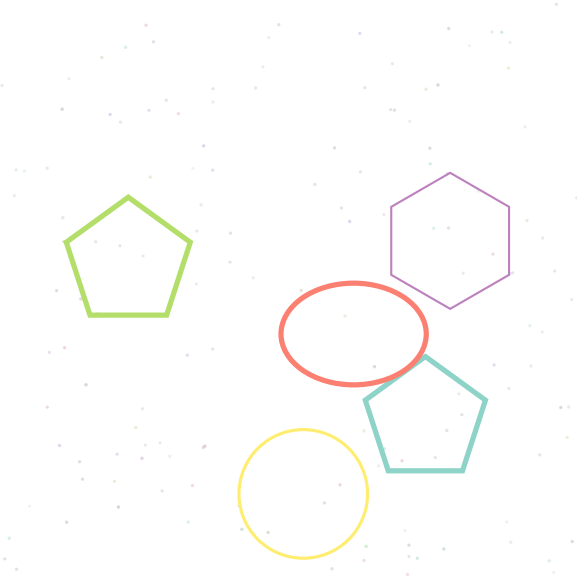[{"shape": "pentagon", "thickness": 2.5, "radius": 0.55, "center": [0.737, 0.272]}, {"shape": "oval", "thickness": 2.5, "radius": 0.63, "center": [0.612, 0.421]}, {"shape": "pentagon", "thickness": 2.5, "radius": 0.56, "center": [0.222, 0.545]}, {"shape": "hexagon", "thickness": 1, "radius": 0.59, "center": [0.779, 0.582]}, {"shape": "circle", "thickness": 1.5, "radius": 0.56, "center": [0.525, 0.144]}]